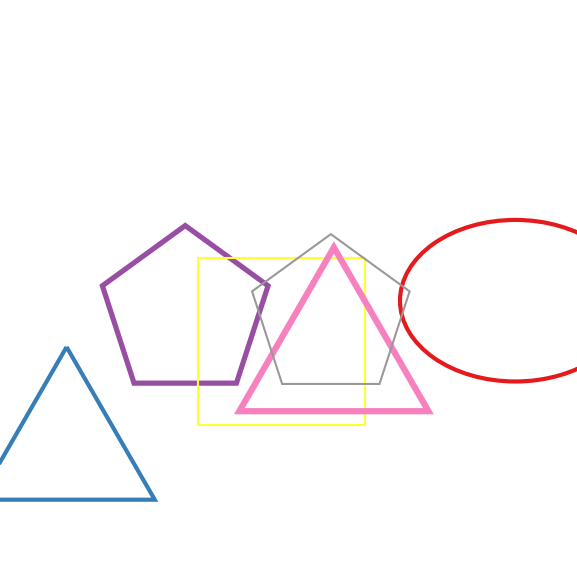[{"shape": "oval", "thickness": 2, "radius": 1.0, "center": [0.892, 0.478]}, {"shape": "triangle", "thickness": 2, "radius": 0.88, "center": [0.115, 0.222]}, {"shape": "pentagon", "thickness": 2.5, "radius": 0.75, "center": [0.321, 0.458]}, {"shape": "square", "thickness": 1, "radius": 0.72, "center": [0.487, 0.407]}, {"shape": "triangle", "thickness": 3, "radius": 0.95, "center": [0.578, 0.382]}, {"shape": "pentagon", "thickness": 1, "radius": 0.72, "center": [0.573, 0.45]}]